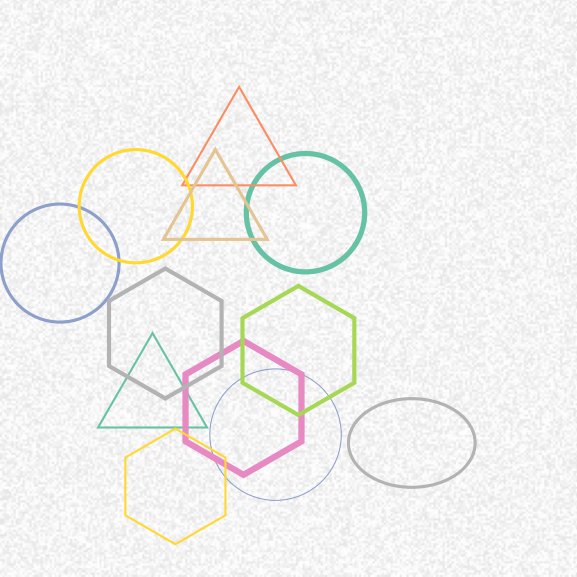[{"shape": "circle", "thickness": 2.5, "radius": 0.51, "center": [0.529, 0.631]}, {"shape": "triangle", "thickness": 1, "radius": 0.54, "center": [0.264, 0.313]}, {"shape": "triangle", "thickness": 1, "radius": 0.57, "center": [0.414, 0.735]}, {"shape": "circle", "thickness": 1.5, "radius": 0.51, "center": [0.104, 0.544]}, {"shape": "circle", "thickness": 0.5, "radius": 0.57, "center": [0.477, 0.247]}, {"shape": "hexagon", "thickness": 3, "radius": 0.58, "center": [0.422, 0.293]}, {"shape": "hexagon", "thickness": 2, "radius": 0.56, "center": [0.517, 0.392]}, {"shape": "hexagon", "thickness": 1, "radius": 0.5, "center": [0.304, 0.157]}, {"shape": "circle", "thickness": 1.5, "radius": 0.49, "center": [0.235, 0.642]}, {"shape": "triangle", "thickness": 1.5, "radius": 0.52, "center": [0.373, 0.637]}, {"shape": "hexagon", "thickness": 2, "radius": 0.56, "center": [0.286, 0.422]}, {"shape": "oval", "thickness": 1.5, "radius": 0.55, "center": [0.713, 0.232]}]